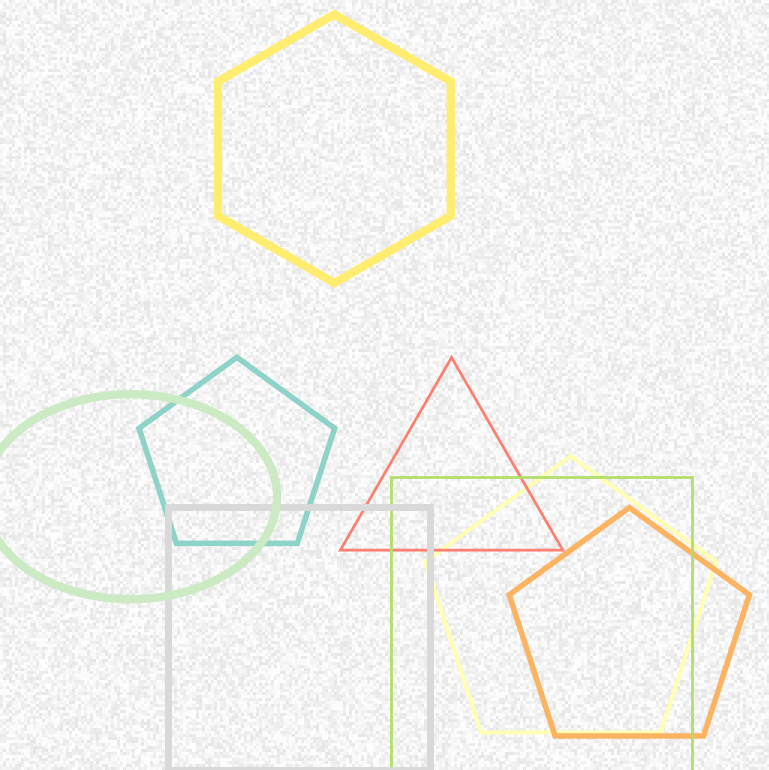[{"shape": "pentagon", "thickness": 2, "radius": 0.67, "center": [0.308, 0.402]}, {"shape": "pentagon", "thickness": 1.5, "radius": 0.99, "center": [0.741, 0.209]}, {"shape": "triangle", "thickness": 1, "radius": 0.83, "center": [0.586, 0.369]}, {"shape": "pentagon", "thickness": 2, "radius": 0.82, "center": [0.817, 0.177]}, {"shape": "square", "thickness": 1, "radius": 0.98, "center": [0.703, 0.185]}, {"shape": "square", "thickness": 2.5, "radius": 0.85, "center": [0.388, 0.171]}, {"shape": "oval", "thickness": 3, "radius": 0.95, "center": [0.17, 0.355]}, {"shape": "hexagon", "thickness": 3, "radius": 0.87, "center": [0.434, 0.807]}]